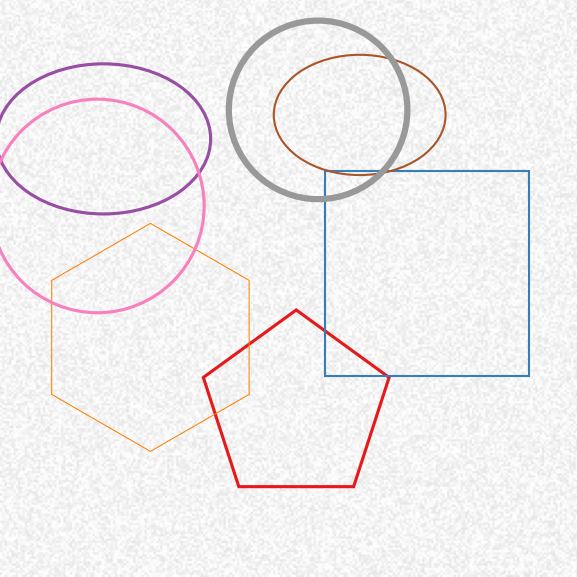[{"shape": "pentagon", "thickness": 1.5, "radius": 0.85, "center": [0.513, 0.293]}, {"shape": "square", "thickness": 1, "radius": 0.89, "center": [0.74, 0.525]}, {"shape": "oval", "thickness": 1.5, "radius": 0.93, "center": [0.179, 0.759]}, {"shape": "hexagon", "thickness": 0.5, "radius": 0.99, "center": [0.26, 0.415]}, {"shape": "oval", "thickness": 1, "radius": 0.74, "center": [0.623, 0.8]}, {"shape": "circle", "thickness": 1.5, "radius": 0.92, "center": [0.169, 0.642]}, {"shape": "circle", "thickness": 3, "radius": 0.77, "center": [0.551, 0.809]}]